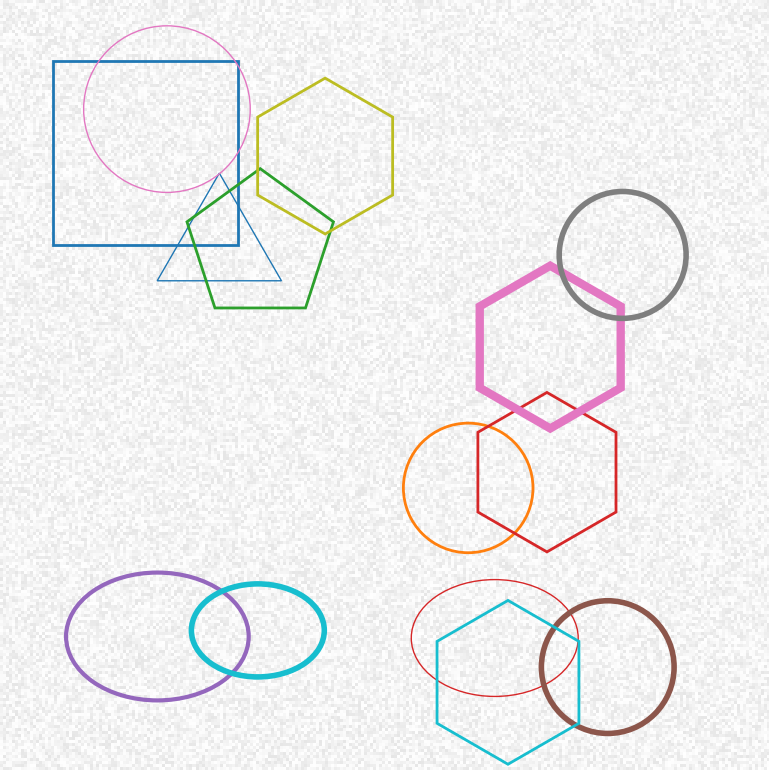[{"shape": "triangle", "thickness": 0.5, "radius": 0.47, "center": [0.285, 0.682]}, {"shape": "square", "thickness": 1, "radius": 0.6, "center": [0.189, 0.801]}, {"shape": "circle", "thickness": 1, "radius": 0.42, "center": [0.608, 0.366]}, {"shape": "pentagon", "thickness": 1, "radius": 0.5, "center": [0.338, 0.681]}, {"shape": "oval", "thickness": 0.5, "radius": 0.54, "center": [0.643, 0.171]}, {"shape": "hexagon", "thickness": 1, "radius": 0.52, "center": [0.71, 0.387]}, {"shape": "oval", "thickness": 1.5, "radius": 0.59, "center": [0.204, 0.173]}, {"shape": "circle", "thickness": 2, "radius": 0.43, "center": [0.789, 0.134]}, {"shape": "hexagon", "thickness": 3, "radius": 0.53, "center": [0.715, 0.549]}, {"shape": "circle", "thickness": 0.5, "radius": 0.54, "center": [0.217, 0.858]}, {"shape": "circle", "thickness": 2, "radius": 0.41, "center": [0.809, 0.669]}, {"shape": "hexagon", "thickness": 1, "radius": 0.51, "center": [0.422, 0.797]}, {"shape": "hexagon", "thickness": 1, "radius": 0.53, "center": [0.66, 0.114]}, {"shape": "oval", "thickness": 2, "radius": 0.43, "center": [0.335, 0.181]}]